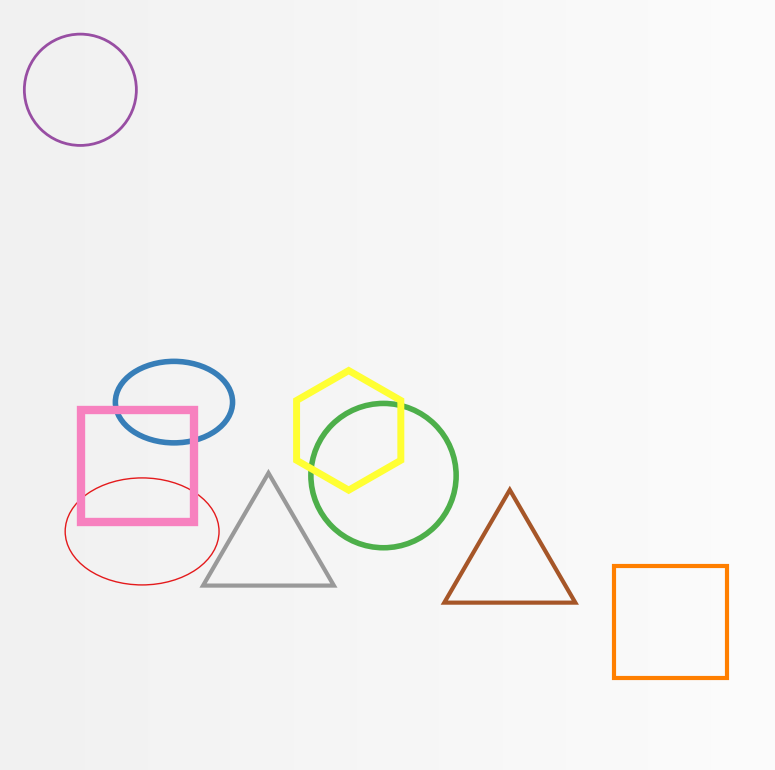[{"shape": "oval", "thickness": 0.5, "radius": 0.5, "center": [0.183, 0.31]}, {"shape": "oval", "thickness": 2, "radius": 0.38, "center": [0.224, 0.478]}, {"shape": "circle", "thickness": 2, "radius": 0.47, "center": [0.495, 0.382]}, {"shape": "circle", "thickness": 1, "radius": 0.36, "center": [0.104, 0.883]}, {"shape": "square", "thickness": 1.5, "radius": 0.37, "center": [0.866, 0.192]}, {"shape": "hexagon", "thickness": 2.5, "radius": 0.39, "center": [0.45, 0.441]}, {"shape": "triangle", "thickness": 1.5, "radius": 0.49, "center": [0.658, 0.266]}, {"shape": "square", "thickness": 3, "radius": 0.36, "center": [0.178, 0.394]}, {"shape": "triangle", "thickness": 1.5, "radius": 0.49, "center": [0.346, 0.288]}]